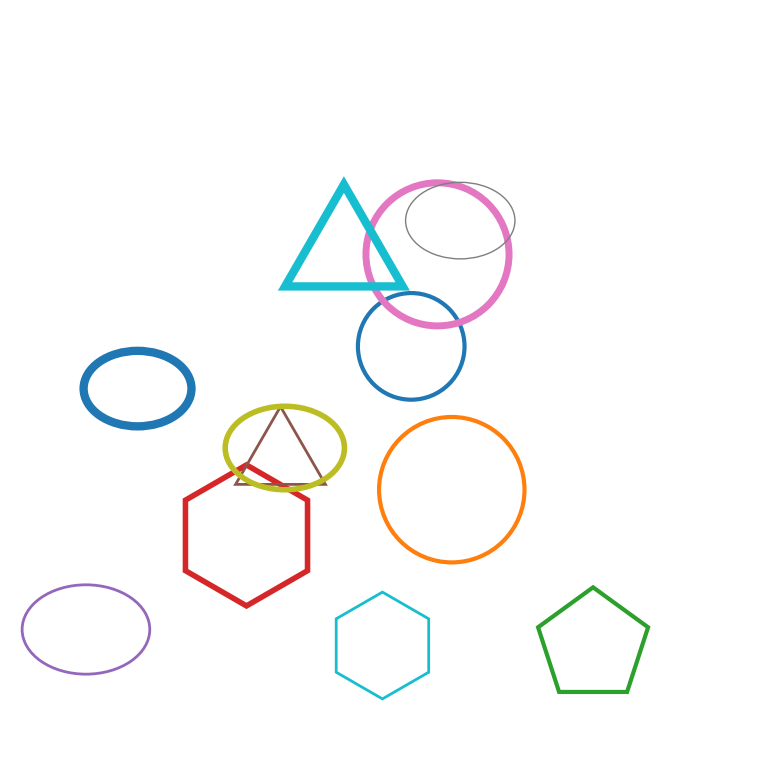[{"shape": "circle", "thickness": 1.5, "radius": 0.35, "center": [0.534, 0.55]}, {"shape": "oval", "thickness": 3, "radius": 0.35, "center": [0.179, 0.495]}, {"shape": "circle", "thickness": 1.5, "radius": 0.47, "center": [0.587, 0.364]}, {"shape": "pentagon", "thickness": 1.5, "radius": 0.38, "center": [0.77, 0.162]}, {"shape": "hexagon", "thickness": 2, "radius": 0.46, "center": [0.32, 0.305]}, {"shape": "oval", "thickness": 1, "radius": 0.41, "center": [0.112, 0.182]}, {"shape": "triangle", "thickness": 1, "radius": 0.34, "center": [0.364, 0.405]}, {"shape": "circle", "thickness": 2.5, "radius": 0.46, "center": [0.568, 0.67]}, {"shape": "oval", "thickness": 0.5, "radius": 0.36, "center": [0.598, 0.714]}, {"shape": "oval", "thickness": 2, "radius": 0.39, "center": [0.37, 0.418]}, {"shape": "triangle", "thickness": 3, "radius": 0.44, "center": [0.447, 0.672]}, {"shape": "hexagon", "thickness": 1, "radius": 0.35, "center": [0.497, 0.162]}]